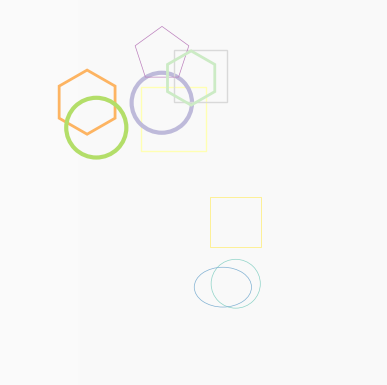[{"shape": "circle", "thickness": 0.5, "radius": 0.32, "center": [0.608, 0.263]}, {"shape": "square", "thickness": 1, "radius": 0.42, "center": [0.447, 0.69]}, {"shape": "circle", "thickness": 3, "radius": 0.39, "center": [0.418, 0.733]}, {"shape": "oval", "thickness": 0.5, "radius": 0.37, "center": [0.575, 0.254]}, {"shape": "hexagon", "thickness": 2, "radius": 0.42, "center": [0.225, 0.735]}, {"shape": "circle", "thickness": 3, "radius": 0.39, "center": [0.248, 0.668]}, {"shape": "square", "thickness": 1, "radius": 0.34, "center": [0.517, 0.802]}, {"shape": "pentagon", "thickness": 0.5, "radius": 0.36, "center": [0.418, 0.859]}, {"shape": "hexagon", "thickness": 2, "radius": 0.35, "center": [0.493, 0.797]}, {"shape": "square", "thickness": 0.5, "radius": 0.33, "center": [0.608, 0.423]}]